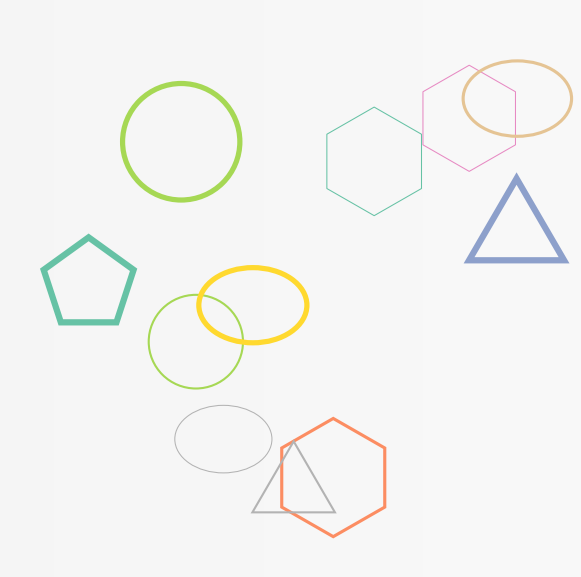[{"shape": "hexagon", "thickness": 0.5, "radius": 0.47, "center": [0.644, 0.72]}, {"shape": "pentagon", "thickness": 3, "radius": 0.41, "center": [0.152, 0.507]}, {"shape": "hexagon", "thickness": 1.5, "radius": 0.51, "center": [0.573, 0.172]}, {"shape": "triangle", "thickness": 3, "radius": 0.47, "center": [0.889, 0.596]}, {"shape": "hexagon", "thickness": 0.5, "radius": 0.46, "center": [0.807, 0.794]}, {"shape": "circle", "thickness": 1, "radius": 0.41, "center": [0.337, 0.408]}, {"shape": "circle", "thickness": 2.5, "radius": 0.5, "center": [0.312, 0.754]}, {"shape": "oval", "thickness": 2.5, "radius": 0.46, "center": [0.435, 0.471]}, {"shape": "oval", "thickness": 1.5, "radius": 0.47, "center": [0.89, 0.828]}, {"shape": "triangle", "thickness": 1, "radius": 0.41, "center": [0.505, 0.153]}, {"shape": "oval", "thickness": 0.5, "radius": 0.42, "center": [0.384, 0.239]}]